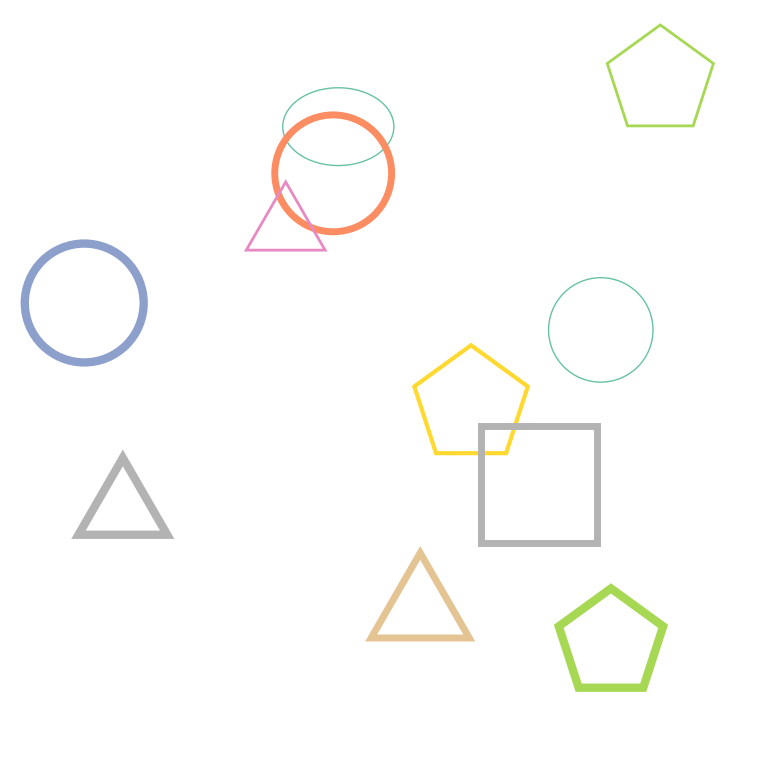[{"shape": "circle", "thickness": 0.5, "radius": 0.34, "center": [0.78, 0.572]}, {"shape": "oval", "thickness": 0.5, "radius": 0.36, "center": [0.439, 0.836]}, {"shape": "circle", "thickness": 2.5, "radius": 0.38, "center": [0.433, 0.775]}, {"shape": "circle", "thickness": 3, "radius": 0.39, "center": [0.109, 0.607]}, {"shape": "triangle", "thickness": 1, "radius": 0.3, "center": [0.371, 0.705]}, {"shape": "pentagon", "thickness": 1, "radius": 0.36, "center": [0.858, 0.895]}, {"shape": "pentagon", "thickness": 3, "radius": 0.36, "center": [0.793, 0.165]}, {"shape": "pentagon", "thickness": 1.5, "radius": 0.39, "center": [0.612, 0.474]}, {"shape": "triangle", "thickness": 2.5, "radius": 0.37, "center": [0.546, 0.208]}, {"shape": "triangle", "thickness": 3, "radius": 0.33, "center": [0.16, 0.339]}, {"shape": "square", "thickness": 2.5, "radius": 0.38, "center": [0.7, 0.371]}]